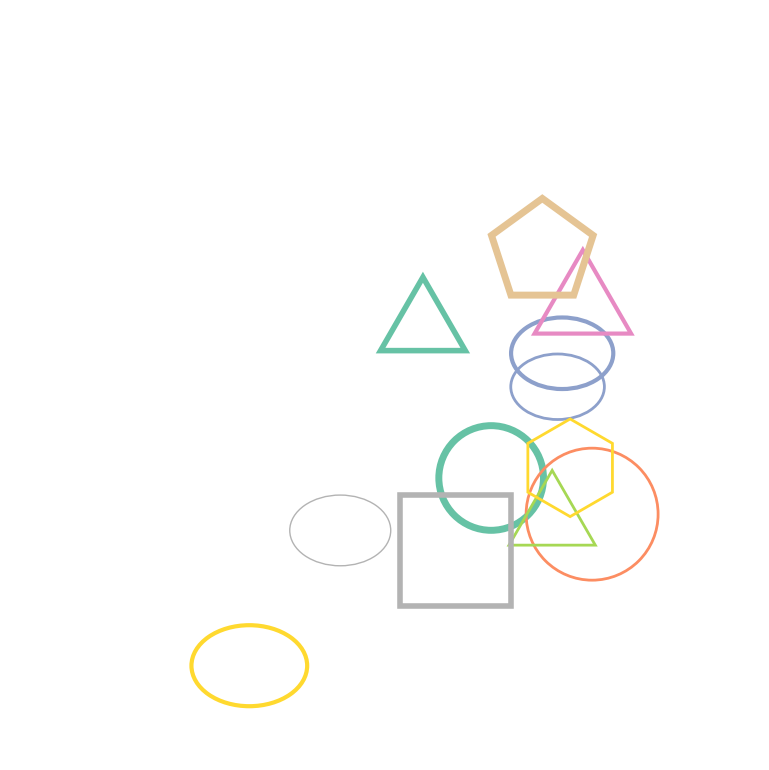[{"shape": "circle", "thickness": 2.5, "radius": 0.34, "center": [0.638, 0.379]}, {"shape": "triangle", "thickness": 2, "radius": 0.32, "center": [0.549, 0.576]}, {"shape": "circle", "thickness": 1, "radius": 0.43, "center": [0.769, 0.332]}, {"shape": "oval", "thickness": 1.5, "radius": 0.33, "center": [0.73, 0.541]}, {"shape": "oval", "thickness": 1, "radius": 0.3, "center": [0.724, 0.498]}, {"shape": "triangle", "thickness": 1.5, "radius": 0.36, "center": [0.757, 0.603]}, {"shape": "triangle", "thickness": 1, "radius": 0.32, "center": [0.717, 0.324]}, {"shape": "oval", "thickness": 1.5, "radius": 0.38, "center": [0.324, 0.135]}, {"shape": "hexagon", "thickness": 1, "radius": 0.32, "center": [0.74, 0.392]}, {"shape": "pentagon", "thickness": 2.5, "radius": 0.35, "center": [0.704, 0.673]}, {"shape": "square", "thickness": 2, "radius": 0.36, "center": [0.591, 0.286]}, {"shape": "oval", "thickness": 0.5, "radius": 0.33, "center": [0.442, 0.311]}]